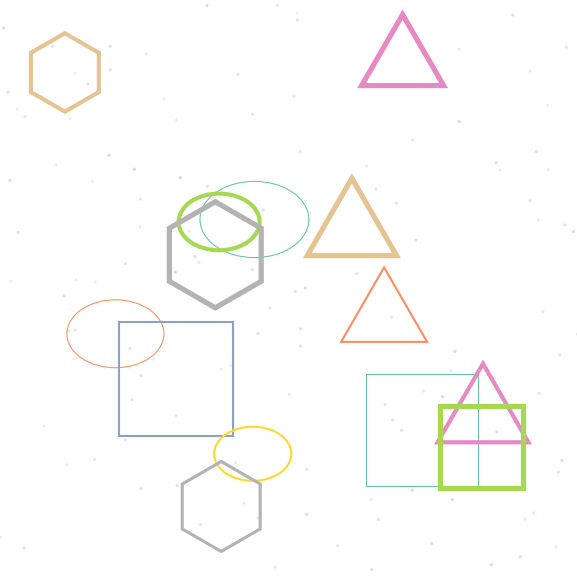[{"shape": "oval", "thickness": 0.5, "radius": 0.47, "center": [0.441, 0.619]}, {"shape": "square", "thickness": 0.5, "radius": 0.48, "center": [0.731, 0.255]}, {"shape": "triangle", "thickness": 1, "radius": 0.43, "center": [0.665, 0.45]}, {"shape": "oval", "thickness": 0.5, "radius": 0.42, "center": [0.2, 0.421]}, {"shape": "square", "thickness": 1, "radius": 0.49, "center": [0.304, 0.343]}, {"shape": "triangle", "thickness": 2, "radius": 0.45, "center": [0.836, 0.279]}, {"shape": "triangle", "thickness": 2.5, "radius": 0.41, "center": [0.697, 0.892]}, {"shape": "square", "thickness": 2.5, "radius": 0.36, "center": [0.834, 0.225]}, {"shape": "oval", "thickness": 2, "radius": 0.35, "center": [0.379, 0.615]}, {"shape": "oval", "thickness": 1, "radius": 0.33, "center": [0.438, 0.213]}, {"shape": "triangle", "thickness": 2.5, "radius": 0.45, "center": [0.609, 0.601]}, {"shape": "hexagon", "thickness": 2, "radius": 0.34, "center": [0.112, 0.874]}, {"shape": "hexagon", "thickness": 1.5, "radius": 0.39, "center": [0.383, 0.122]}, {"shape": "hexagon", "thickness": 2.5, "radius": 0.46, "center": [0.373, 0.558]}]